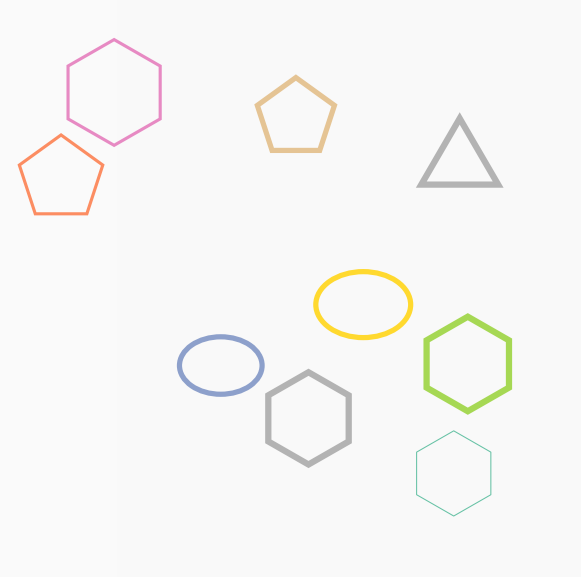[{"shape": "hexagon", "thickness": 0.5, "radius": 0.37, "center": [0.781, 0.179]}, {"shape": "pentagon", "thickness": 1.5, "radius": 0.38, "center": [0.105, 0.69]}, {"shape": "oval", "thickness": 2.5, "radius": 0.36, "center": [0.38, 0.366]}, {"shape": "hexagon", "thickness": 1.5, "radius": 0.46, "center": [0.196, 0.839]}, {"shape": "hexagon", "thickness": 3, "radius": 0.41, "center": [0.805, 0.369]}, {"shape": "oval", "thickness": 2.5, "radius": 0.41, "center": [0.625, 0.472]}, {"shape": "pentagon", "thickness": 2.5, "radius": 0.35, "center": [0.509, 0.795]}, {"shape": "hexagon", "thickness": 3, "radius": 0.4, "center": [0.531, 0.275]}, {"shape": "triangle", "thickness": 3, "radius": 0.38, "center": [0.791, 0.718]}]